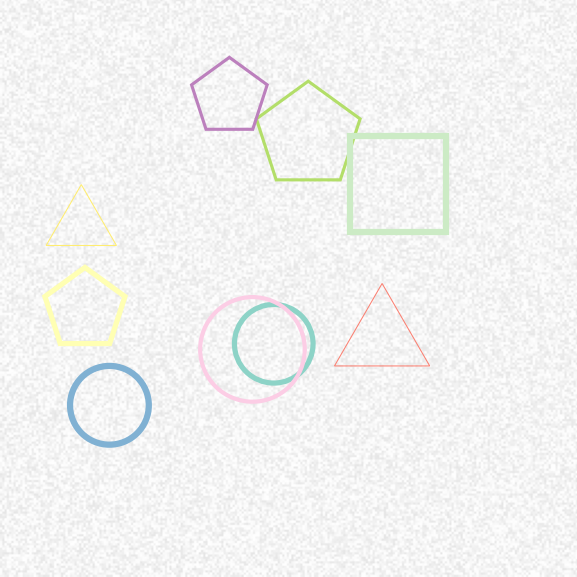[{"shape": "circle", "thickness": 2.5, "radius": 0.34, "center": [0.474, 0.404]}, {"shape": "pentagon", "thickness": 2.5, "radius": 0.36, "center": [0.147, 0.463]}, {"shape": "triangle", "thickness": 0.5, "radius": 0.48, "center": [0.662, 0.413]}, {"shape": "circle", "thickness": 3, "radius": 0.34, "center": [0.189, 0.297]}, {"shape": "pentagon", "thickness": 1.5, "radius": 0.47, "center": [0.534, 0.764]}, {"shape": "circle", "thickness": 2, "radius": 0.45, "center": [0.437, 0.394]}, {"shape": "pentagon", "thickness": 1.5, "radius": 0.34, "center": [0.397, 0.831]}, {"shape": "square", "thickness": 3, "radius": 0.41, "center": [0.689, 0.68]}, {"shape": "triangle", "thickness": 0.5, "radius": 0.35, "center": [0.141, 0.609]}]